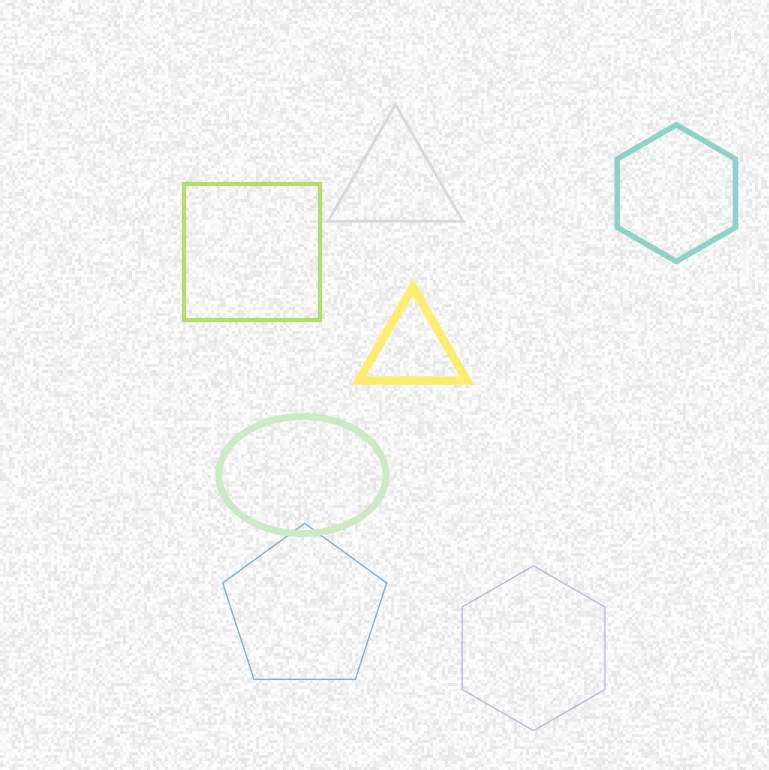[{"shape": "hexagon", "thickness": 2, "radius": 0.44, "center": [0.878, 0.749]}, {"shape": "hexagon", "thickness": 0.5, "radius": 0.54, "center": [0.693, 0.158]}, {"shape": "pentagon", "thickness": 0.5, "radius": 0.56, "center": [0.396, 0.208]}, {"shape": "square", "thickness": 1.5, "radius": 0.44, "center": [0.327, 0.673]}, {"shape": "triangle", "thickness": 1, "radius": 0.5, "center": [0.514, 0.763]}, {"shape": "oval", "thickness": 2.5, "radius": 0.54, "center": [0.393, 0.383]}, {"shape": "triangle", "thickness": 3, "radius": 0.41, "center": [0.536, 0.546]}]